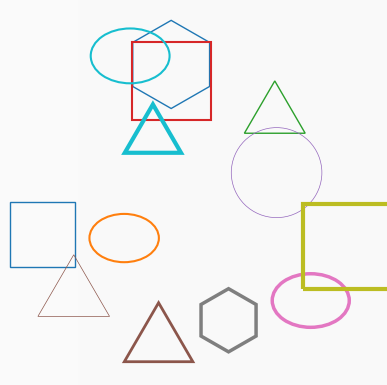[{"shape": "square", "thickness": 1, "radius": 0.42, "center": [0.108, 0.39]}, {"shape": "hexagon", "thickness": 1, "radius": 0.57, "center": [0.442, 0.833]}, {"shape": "oval", "thickness": 1.5, "radius": 0.45, "center": [0.32, 0.382]}, {"shape": "triangle", "thickness": 1, "radius": 0.45, "center": [0.709, 0.699]}, {"shape": "square", "thickness": 1.5, "radius": 0.51, "center": [0.442, 0.79]}, {"shape": "circle", "thickness": 0.5, "radius": 0.58, "center": [0.714, 0.552]}, {"shape": "triangle", "thickness": 0.5, "radius": 0.53, "center": [0.19, 0.232]}, {"shape": "triangle", "thickness": 2, "radius": 0.51, "center": [0.409, 0.112]}, {"shape": "oval", "thickness": 2.5, "radius": 0.5, "center": [0.802, 0.219]}, {"shape": "hexagon", "thickness": 2.5, "radius": 0.41, "center": [0.59, 0.168]}, {"shape": "square", "thickness": 3, "radius": 0.55, "center": [0.892, 0.36]}, {"shape": "triangle", "thickness": 3, "radius": 0.42, "center": [0.395, 0.645]}, {"shape": "oval", "thickness": 1.5, "radius": 0.51, "center": [0.336, 0.855]}]